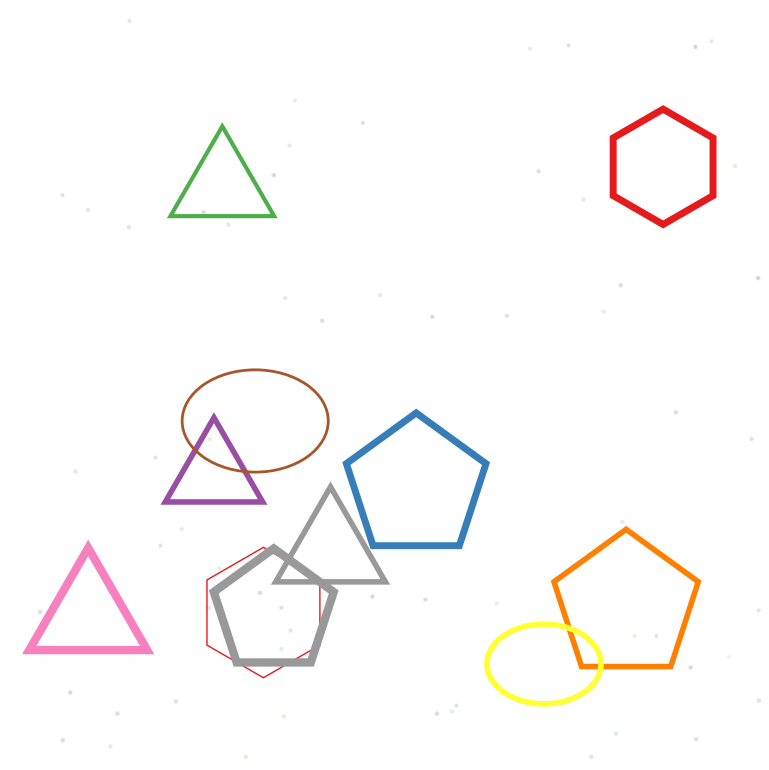[{"shape": "hexagon", "thickness": 0.5, "radius": 0.42, "center": [0.342, 0.204]}, {"shape": "hexagon", "thickness": 2.5, "radius": 0.37, "center": [0.861, 0.783]}, {"shape": "pentagon", "thickness": 2.5, "radius": 0.48, "center": [0.541, 0.368]}, {"shape": "triangle", "thickness": 1.5, "radius": 0.39, "center": [0.289, 0.758]}, {"shape": "triangle", "thickness": 2, "radius": 0.37, "center": [0.278, 0.385]}, {"shape": "pentagon", "thickness": 2, "radius": 0.49, "center": [0.813, 0.214]}, {"shape": "oval", "thickness": 2, "radius": 0.37, "center": [0.706, 0.138]}, {"shape": "oval", "thickness": 1, "radius": 0.47, "center": [0.331, 0.453]}, {"shape": "triangle", "thickness": 3, "radius": 0.44, "center": [0.115, 0.2]}, {"shape": "triangle", "thickness": 2, "radius": 0.41, "center": [0.429, 0.285]}, {"shape": "pentagon", "thickness": 3, "radius": 0.41, "center": [0.356, 0.206]}]